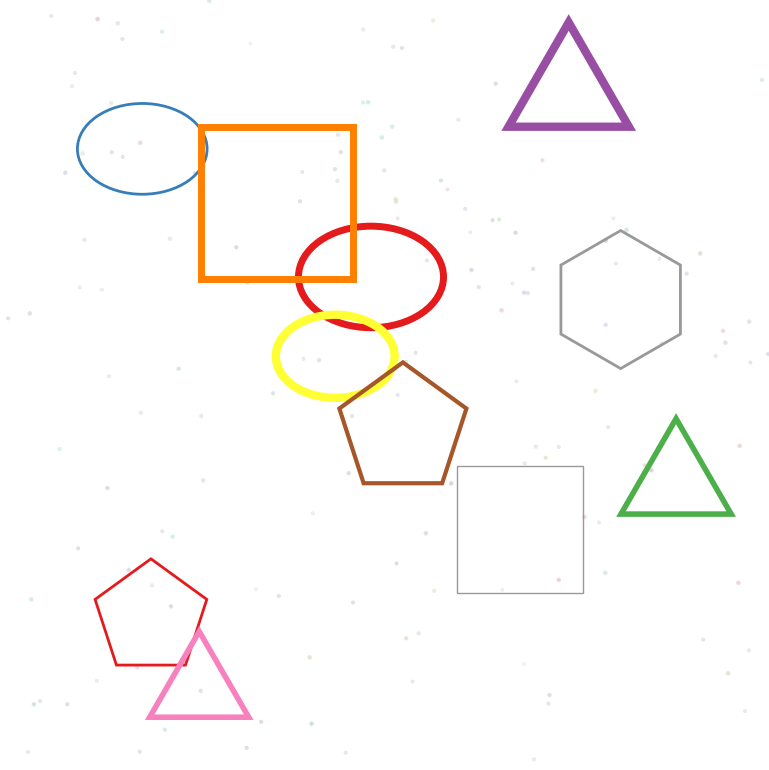[{"shape": "oval", "thickness": 2.5, "radius": 0.47, "center": [0.482, 0.64]}, {"shape": "pentagon", "thickness": 1, "radius": 0.38, "center": [0.196, 0.198]}, {"shape": "oval", "thickness": 1, "radius": 0.42, "center": [0.185, 0.807]}, {"shape": "triangle", "thickness": 2, "radius": 0.41, "center": [0.878, 0.374]}, {"shape": "triangle", "thickness": 3, "radius": 0.45, "center": [0.739, 0.881]}, {"shape": "square", "thickness": 2.5, "radius": 0.49, "center": [0.36, 0.736]}, {"shape": "oval", "thickness": 3, "radius": 0.39, "center": [0.435, 0.537]}, {"shape": "pentagon", "thickness": 1.5, "radius": 0.43, "center": [0.523, 0.443]}, {"shape": "triangle", "thickness": 2, "radius": 0.37, "center": [0.259, 0.106]}, {"shape": "square", "thickness": 0.5, "radius": 0.41, "center": [0.675, 0.312]}, {"shape": "hexagon", "thickness": 1, "radius": 0.45, "center": [0.806, 0.611]}]